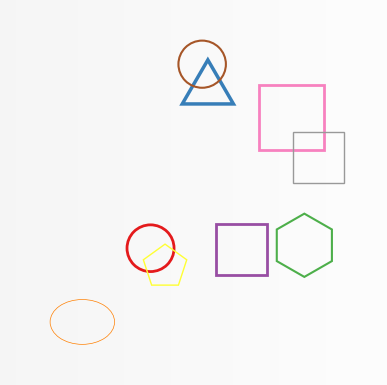[{"shape": "circle", "thickness": 2, "radius": 0.3, "center": [0.388, 0.355]}, {"shape": "triangle", "thickness": 2.5, "radius": 0.38, "center": [0.536, 0.768]}, {"shape": "hexagon", "thickness": 1.5, "radius": 0.41, "center": [0.785, 0.363]}, {"shape": "square", "thickness": 2, "radius": 0.33, "center": [0.624, 0.352]}, {"shape": "oval", "thickness": 0.5, "radius": 0.42, "center": [0.213, 0.164]}, {"shape": "pentagon", "thickness": 1, "radius": 0.29, "center": [0.426, 0.307]}, {"shape": "circle", "thickness": 1.5, "radius": 0.31, "center": [0.522, 0.833]}, {"shape": "square", "thickness": 2, "radius": 0.42, "center": [0.752, 0.695]}, {"shape": "square", "thickness": 1, "radius": 0.33, "center": [0.821, 0.592]}]